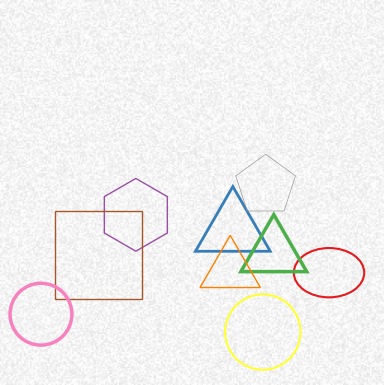[{"shape": "oval", "thickness": 1.5, "radius": 0.46, "center": [0.855, 0.292]}, {"shape": "triangle", "thickness": 2, "radius": 0.56, "center": [0.605, 0.403]}, {"shape": "triangle", "thickness": 2.5, "radius": 0.49, "center": [0.711, 0.344]}, {"shape": "hexagon", "thickness": 1, "radius": 0.47, "center": [0.353, 0.442]}, {"shape": "triangle", "thickness": 1, "radius": 0.45, "center": [0.598, 0.298]}, {"shape": "circle", "thickness": 1.5, "radius": 0.49, "center": [0.683, 0.138]}, {"shape": "square", "thickness": 1, "radius": 0.57, "center": [0.256, 0.337]}, {"shape": "circle", "thickness": 2.5, "radius": 0.4, "center": [0.106, 0.184]}, {"shape": "pentagon", "thickness": 0.5, "radius": 0.41, "center": [0.69, 0.518]}]